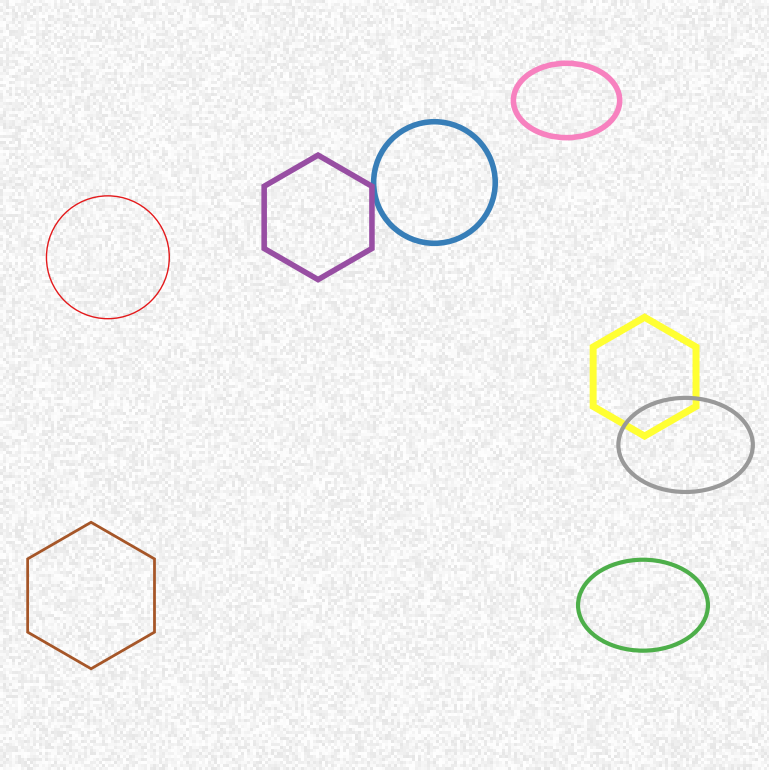[{"shape": "circle", "thickness": 0.5, "radius": 0.4, "center": [0.14, 0.666]}, {"shape": "circle", "thickness": 2, "radius": 0.39, "center": [0.564, 0.763]}, {"shape": "oval", "thickness": 1.5, "radius": 0.42, "center": [0.835, 0.214]}, {"shape": "hexagon", "thickness": 2, "radius": 0.4, "center": [0.413, 0.718]}, {"shape": "hexagon", "thickness": 2.5, "radius": 0.39, "center": [0.837, 0.511]}, {"shape": "hexagon", "thickness": 1, "radius": 0.48, "center": [0.118, 0.227]}, {"shape": "oval", "thickness": 2, "radius": 0.35, "center": [0.736, 0.87]}, {"shape": "oval", "thickness": 1.5, "radius": 0.44, "center": [0.89, 0.422]}]